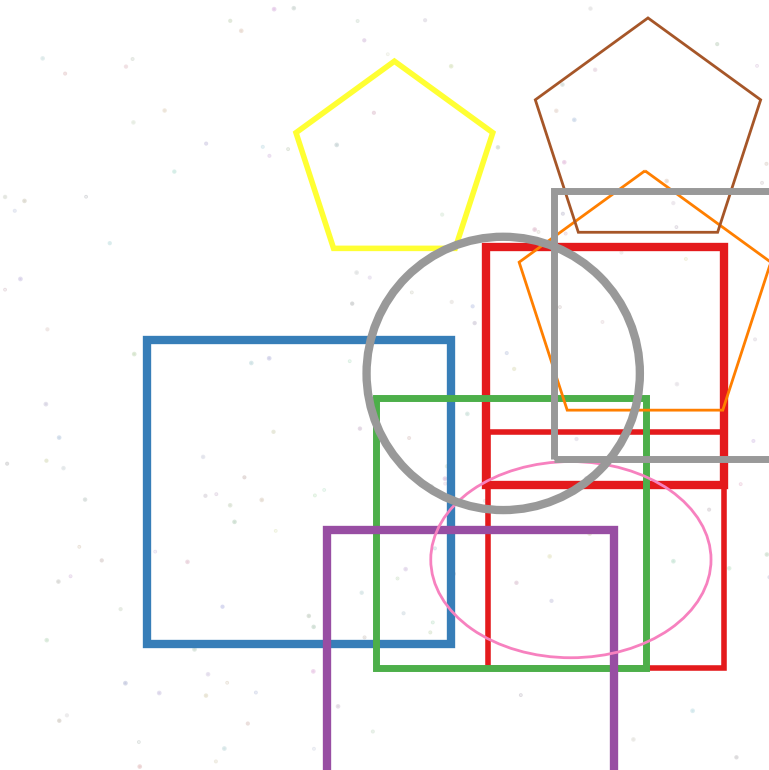[{"shape": "square", "thickness": 3, "radius": 0.77, "center": [0.786, 0.525]}, {"shape": "square", "thickness": 2, "radius": 0.77, "center": [0.786, 0.286]}, {"shape": "square", "thickness": 3, "radius": 0.99, "center": [0.388, 0.361]}, {"shape": "square", "thickness": 2.5, "radius": 0.88, "center": [0.664, 0.307]}, {"shape": "square", "thickness": 3, "radius": 0.93, "center": [0.611, 0.125]}, {"shape": "pentagon", "thickness": 1, "radius": 0.86, "center": [0.838, 0.606]}, {"shape": "pentagon", "thickness": 2, "radius": 0.67, "center": [0.512, 0.786]}, {"shape": "pentagon", "thickness": 1, "radius": 0.77, "center": [0.842, 0.823]}, {"shape": "oval", "thickness": 1, "radius": 0.91, "center": [0.741, 0.273]}, {"shape": "circle", "thickness": 3, "radius": 0.89, "center": [0.654, 0.515]}, {"shape": "square", "thickness": 2.5, "radius": 0.87, "center": [0.894, 0.578]}]